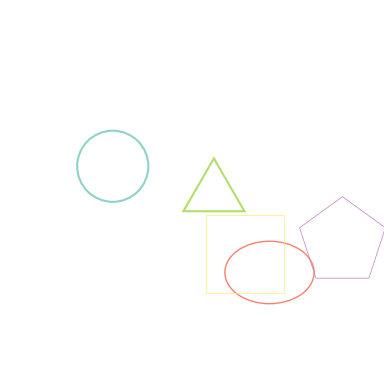[{"shape": "circle", "thickness": 1.5, "radius": 0.46, "center": [0.293, 0.568]}, {"shape": "oval", "thickness": 1, "radius": 0.58, "center": [0.7, 0.292]}, {"shape": "triangle", "thickness": 1.5, "radius": 0.46, "center": [0.556, 0.497]}, {"shape": "pentagon", "thickness": 0.5, "radius": 0.59, "center": [0.89, 0.372]}, {"shape": "square", "thickness": 0.5, "radius": 0.51, "center": [0.635, 0.34]}]